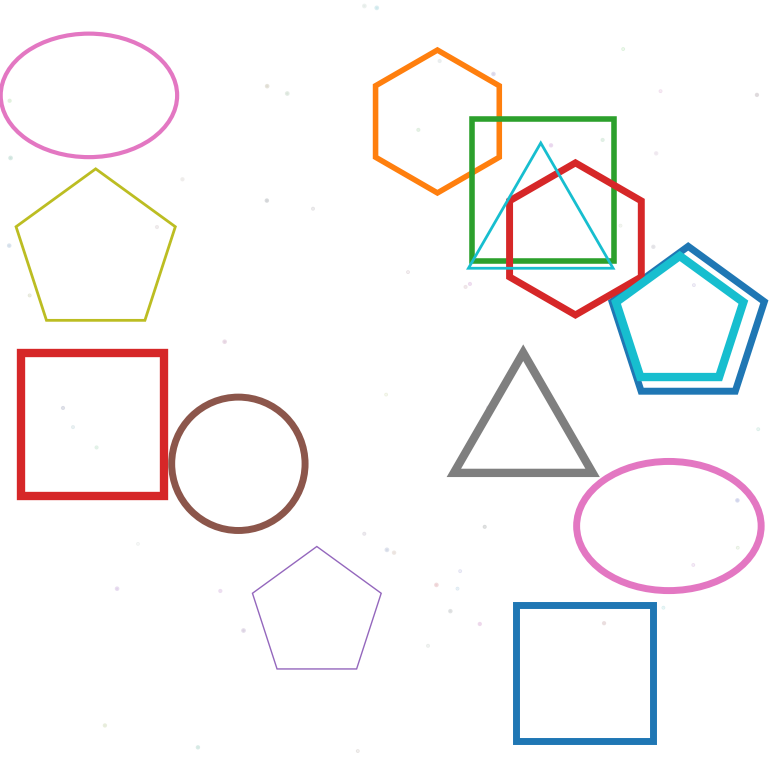[{"shape": "pentagon", "thickness": 2.5, "radius": 0.52, "center": [0.894, 0.576]}, {"shape": "square", "thickness": 2.5, "radius": 0.44, "center": [0.759, 0.126]}, {"shape": "hexagon", "thickness": 2, "radius": 0.46, "center": [0.568, 0.842]}, {"shape": "square", "thickness": 2, "radius": 0.46, "center": [0.706, 0.753]}, {"shape": "square", "thickness": 3, "radius": 0.46, "center": [0.12, 0.449]}, {"shape": "hexagon", "thickness": 2.5, "radius": 0.49, "center": [0.747, 0.69]}, {"shape": "pentagon", "thickness": 0.5, "radius": 0.44, "center": [0.411, 0.202]}, {"shape": "circle", "thickness": 2.5, "radius": 0.43, "center": [0.31, 0.398]}, {"shape": "oval", "thickness": 2.5, "radius": 0.6, "center": [0.869, 0.317]}, {"shape": "oval", "thickness": 1.5, "radius": 0.57, "center": [0.115, 0.876]}, {"shape": "triangle", "thickness": 3, "radius": 0.52, "center": [0.68, 0.438]}, {"shape": "pentagon", "thickness": 1, "radius": 0.54, "center": [0.124, 0.672]}, {"shape": "triangle", "thickness": 1, "radius": 0.54, "center": [0.702, 0.706]}, {"shape": "pentagon", "thickness": 3, "radius": 0.43, "center": [0.883, 0.581]}]